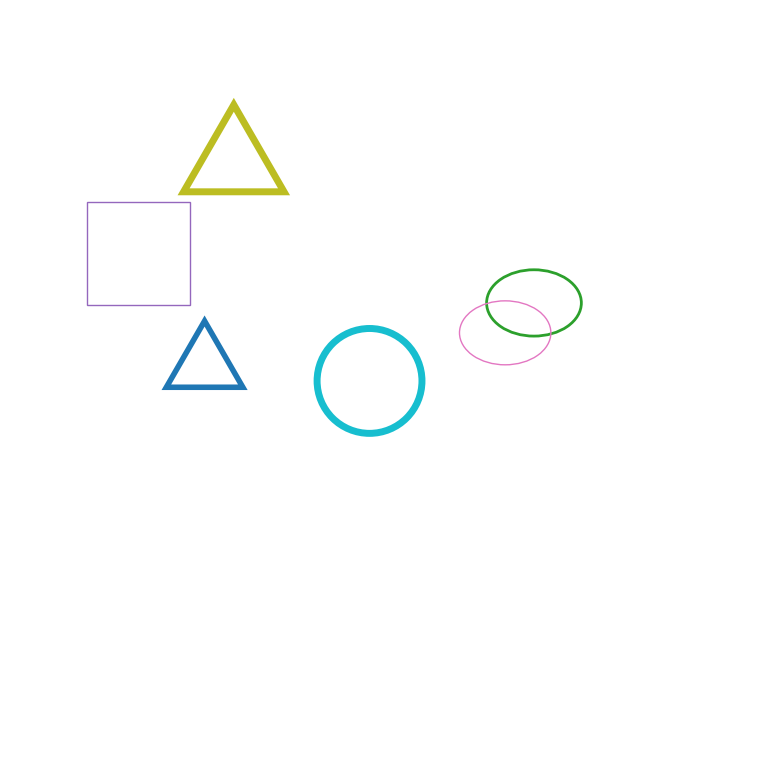[{"shape": "triangle", "thickness": 2, "radius": 0.29, "center": [0.266, 0.526]}, {"shape": "oval", "thickness": 1, "radius": 0.31, "center": [0.693, 0.607]}, {"shape": "square", "thickness": 0.5, "radius": 0.34, "center": [0.18, 0.671]}, {"shape": "oval", "thickness": 0.5, "radius": 0.3, "center": [0.656, 0.568]}, {"shape": "triangle", "thickness": 2.5, "radius": 0.38, "center": [0.304, 0.789]}, {"shape": "circle", "thickness": 2.5, "radius": 0.34, "center": [0.48, 0.505]}]